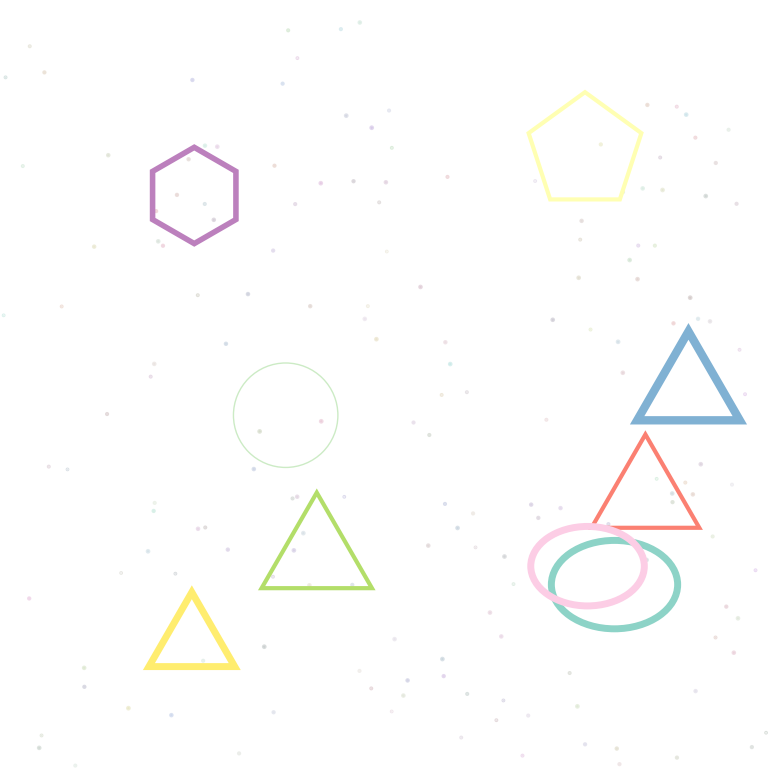[{"shape": "oval", "thickness": 2.5, "radius": 0.41, "center": [0.798, 0.241]}, {"shape": "pentagon", "thickness": 1.5, "radius": 0.38, "center": [0.76, 0.803]}, {"shape": "triangle", "thickness": 1.5, "radius": 0.4, "center": [0.838, 0.355]}, {"shape": "triangle", "thickness": 3, "radius": 0.38, "center": [0.894, 0.493]}, {"shape": "triangle", "thickness": 1.5, "radius": 0.41, "center": [0.411, 0.278]}, {"shape": "oval", "thickness": 2.5, "radius": 0.37, "center": [0.763, 0.265]}, {"shape": "hexagon", "thickness": 2, "radius": 0.31, "center": [0.252, 0.746]}, {"shape": "circle", "thickness": 0.5, "radius": 0.34, "center": [0.371, 0.461]}, {"shape": "triangle", "thickness": 2.5, "radius": 0.32, "center": [0.249, 0.166]}]